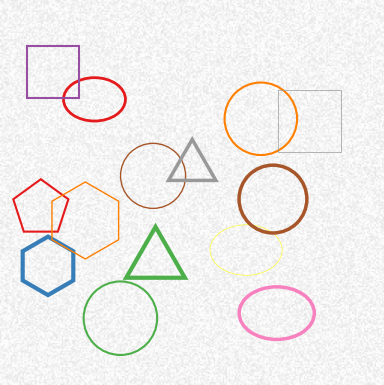[{"shape": "pentagon", "thickness": 1.5, "radius": 0.38, "center": [0.106, 0.459]}, {"shape": "oval", "thickness": 2, "radius": 0.4, "center": [0.245, 0.742]}, {"shape": "hexagon", "thickness": 3, "radius": 0.38, "center": [0.125, 0.31]}, {"shape": "triangle", "thickness": 3, "radius": 0.44, "center": [0.404, 0.323]}, {"shape": "circle", "thickness": 1.5, "radius": 0.48, "center": [0.313, 0.173]}, {"shape": "square", "thickness": 1.5, "radius": 0.34, "center": [0.137, 0.814]}, {"shape": "circle", "thickness": 1.5, "radius": 0.47, "center": [0.678, 0.691]}, {"shape": "hexagon", "thickness": 1, "radius": 0.5, "center": [0.222, 0.427]}, {"shape": "oval", "thickness": 0.5, "radius": 0.47, "center": [0.639, 0.35]}, {"shape": "circle", "thickness": 1, "radius": 0.42, "center": [0.398, 0.543]}, {"shape": "circle", "thickness": 2.5, "radius": 0.44, "center": [0.709, 0.483]}, {"shape": "oval", "thickness": 2.5, "radius": 0.49, "center": [0.719, 0.187]}, {"shape": "triangle", "thickness": 2.5, "radius": 0.35, "center": [0.499, 0.567]}, {"shape": "square", "thickness": 0.5, "radius": 0.4, "center": [0.804, 0.686]}]